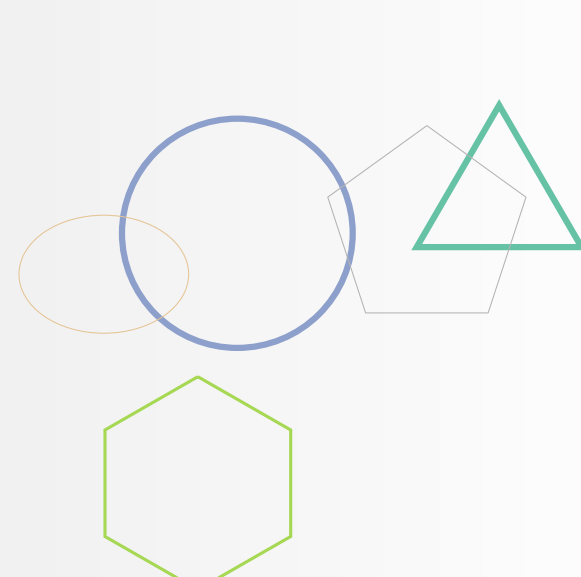[{"shape": "triangle", "thickness": 3, "radius": 0.82, "center": [0.859, 0.653]}, {"shape": "circle", "thickness": 3, "radius": 0.99, "center": [0.408, 0.595]}, {"shape": "hexagon", "thickness": 1.5, "radius": 0.92, "center": [0.34, 0.162]}, {"shape": "oval", "thickness": 0.5, "radius": 0.73, "center": [0.179, 0.524]}, {"shape": "pentagon", "thickness": 0.5, "radius": 0.9, "center": [0.734, 0.602]}]